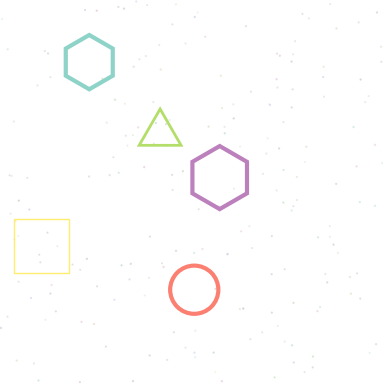[{"shape": "hexagon", "thickness": 3, "radius": 0.35, "center": [0.232, 0.839]}, {"shape": "circle", "thickness": 3, "radius": 0.31, "center": [0.505, 0.247]}, {"shape": "triangle", "thickness": 2, "radius": 0.31, "center": [0.416, 0.654]}, {"shape": "hexagon", "thickness": 3, "radius": 0.41, "center": [0.571, 0.539]}, {"shape": "square", "thickness": 1, "radius": 0.35, "center": [0.108, 0.362]}]